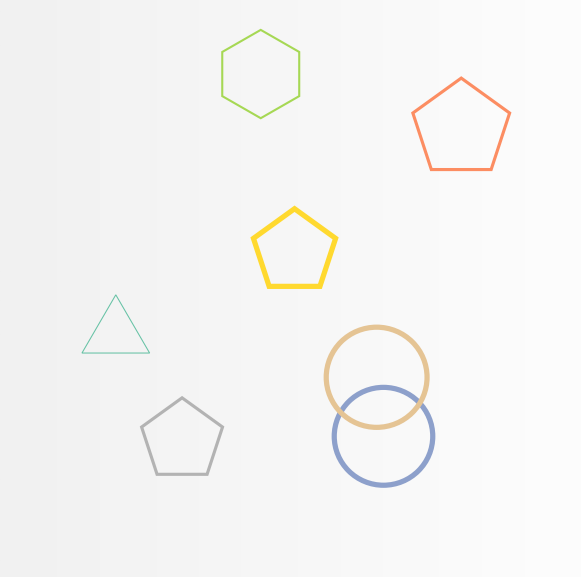[{"shape": "triangle", "thickness": 0.5, "radius": 0.34, "center": [0.199, 0.421]}, {"shape": "pentagon", "thickness": 1.5, "radius": 0.44, "center": [0.794, 0.776]}, {"shape": "circle", "thickness": 2.5, "radius": 0.42, "center": [0.66, 0.244]}, {"shape": "hexagon", "thickness": 1, "radius": 0.38, "center": [0.449, 0.871]}, {"shape": "pentagon", "thickness": 2.5, "radius": 0.37, "center": [0.507, 0.563]}, {"shape": "circle", "thickness": 2.5, "radius": 0.43, "center": [0.648, 0.346]}, {"shape": "pentagon", "thickness": 1.5, "radius": 0.37, "center": [0.313, 0.237]}]